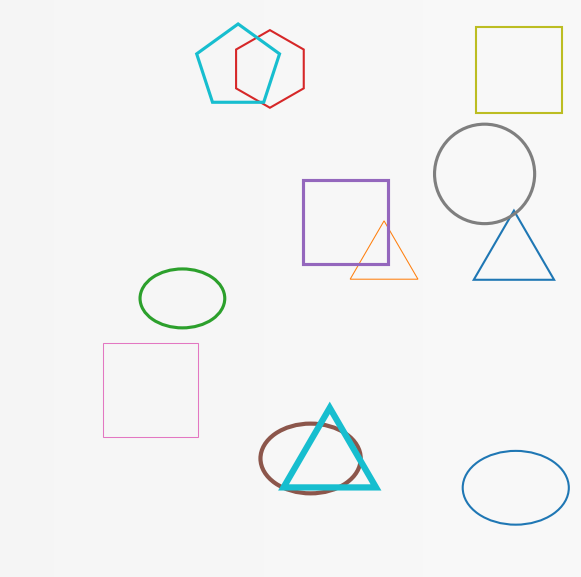[{"shape": "triangle", "thickness": 1, "radius": 0.4, "center": [0.884, 0.555]}, {"shape": "oval", "thickness": 1, "radius": 0.46, "center": [0.887, 0.155]}, {"shape": "triangle", "thickness": 0.5, "radius": 0.34, "center": [0.661, 0.549]}, {"shape": "oval", "thickness": 1.5, "radius": 0.36, "center": [0.314, 0.482]}, {"shape": "hexagon", "thickness": 1, "radius": 0.34, "center": [0.464, 0.88]}, {"shape": "square", "thickness": 1.5, "radius": 0.37, "center": [0.594, 0.615]}, {"shape": "oval", "thickness": 2, "radius": 0.43, "center": [0.534, 0.205]}, {"shape": "square", "thickness": 0.5, "radius": 0.41, "center": [0.26, 0.323]}, {"shape": "circle", "thickness": 1.5, "radius": 0.43, "center": [0.834, 0.698]}, {"shape": "square", "thickness": 1, "radius": 0.37, "center": [0.893, 0.878]}, {"shape": "triangle", "thickness": 3, "radius": 0.46, "center": [0.567, 0.201]}, {"shape": "pentagon", "thickness": 1.5, "radius": 0.37, "center": [0.41, 0.883]}]